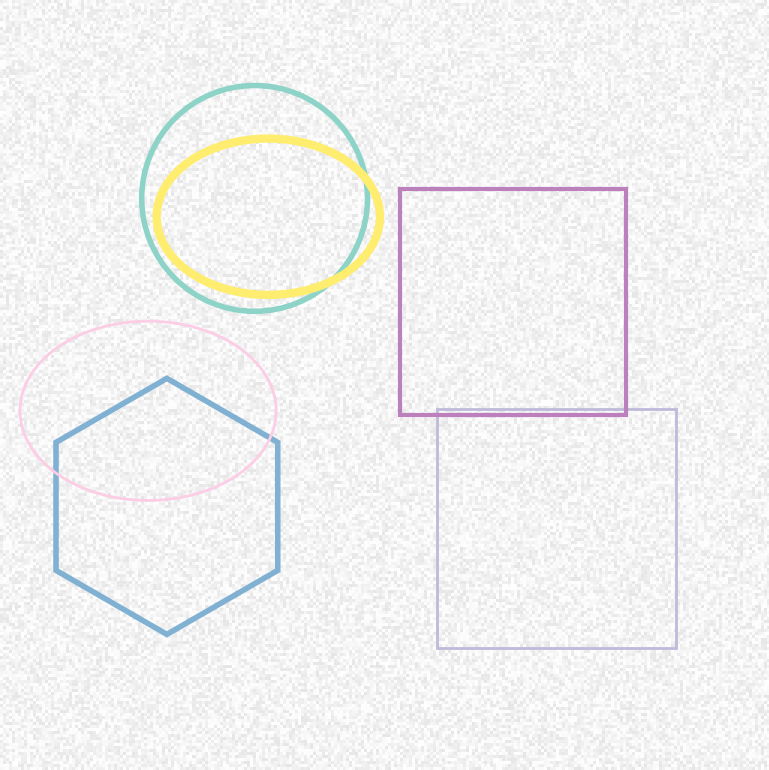[{"shape": "circle", "thickness": 2, "radius": 0.73, "center": [0.331, 0.742]}, {"shape": "square", "thickness": 1, "radius": 0.78, "center": [0.723, 0.314]}, {"shape": "hexagon", "thickness": 2, "radius": 0.83, "center": [0.217, 0.342]}, {"shape": "oval", "thickness": 1, "radius": 0.83, "center": [0.192, 0.466]}, {"shape": "square", "thickness": 1.5, "radius": 0.73, "center": [0.667, 0.608]}, {"shape": "oval", "thickness": 3, "radius": 0.73, "center": [0.348, 0.719]}]